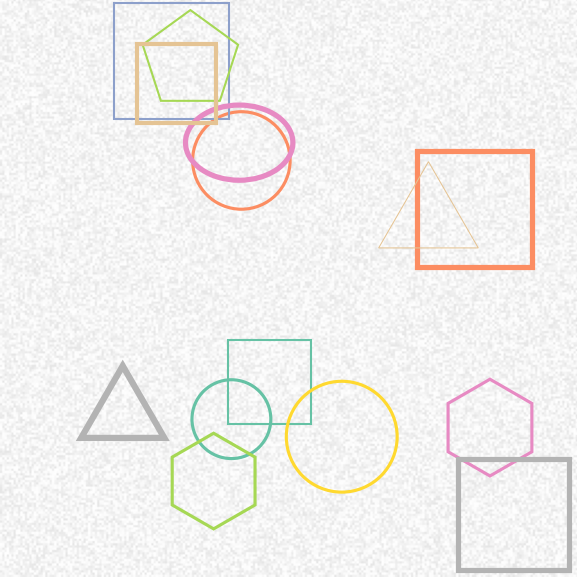[{"shape": "square", "thickness": 1, "radius": 0.36, "center": [0.467, 0.338]}, {"shape": "circle", "thickness": 1.5, "radius": 0.34, "center": [0.401, 0.273]}, {"shape": "square", "thickness": 2.5, "radius": 0.5, "center": [0.821, 0.637]}, {"shape": "circle", "thickness": 1.5, "radius": 0.42, "center": [0.418, 0.721]}, {"shape": "square", "thickness": 1, "radius": 0.5, "center": [0.296, 0.894]}, {"shape": "hexagon", "thickness": 1.5, "radius": 0.42, "center": [0.848, 0.259]}, {"shape": "oval", "thickness": 2.5, "radius": 0.46, "center": [0.414, 0.752]}, {"shape": "hexagon", "thickness": 1.5, "radius": 0.41, "center": [0.37, 0.166]}, {"shape": "pentagon", "thickness": 1, "radius": 0.43, "center": [0.33, 0.895]}, {"shape": "circle", "thickness": 1.5, "radius": 0.48, "center": [0.592, 0.243]}, {"shape": "triangle", "thickness": 0.5, "radius": 0.5, "center": [0.742, 0.62]}, {"shape": "square", "thickness": 2, "radius": 0.34, "center": [0.306, 0.855]}, {"shape": "square", "thickness": 2.5, "radius": 0.48, "center": [0.889, 0.108]}, {"shape": "triangle", "thickness": 3, "radius": 0.42, "center": [0.213, 0.282]}]